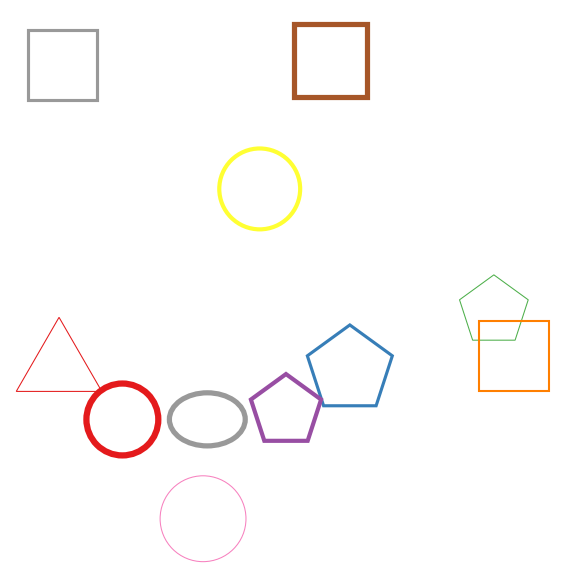[{"shape": "triangle", "thickness": 0.5, "radius": 0.43, "center": [0.102, 0.364]}, {"shape": "circle", "thickness": 3, "radius": 0.31, "center": [0.212, 0.273]}, {"shape": "pentagon", "thickness": 1.5, "radius": 0.39, "center": [0.606, 0.359]}, {"shape": "pentagon", "thickness": 0.5, "radius": 0.31, "center": [0.855, 0.461]}, {"shape": "pentagon", "thickness": 2, "radius": 0.32, "center": [0.495, 0.288]}, {"shape": "square", "thickness": 1, "radius": 0.3, "center": [0.89, 0.383]}, {"shape": "circle", "thickness": 2, "radius": 0.35, "center": [0.45, 0.672]}, {"shape": "square", "thickness": 2.5, "radius": 0.31, "center": [0.573, 0.894]}, {"shape": "circle", "thickness": 0.5, "radius": 0.37, "center": [0.352, 0.101]}, {"shape": "square", "thickness": 1.5, "radius": 0.3, "center": [0.109, 0.887]}, {"shape": "oval", "thickness": 2.5, "radius": 0.33, "center": [0.359, 0.273]}]